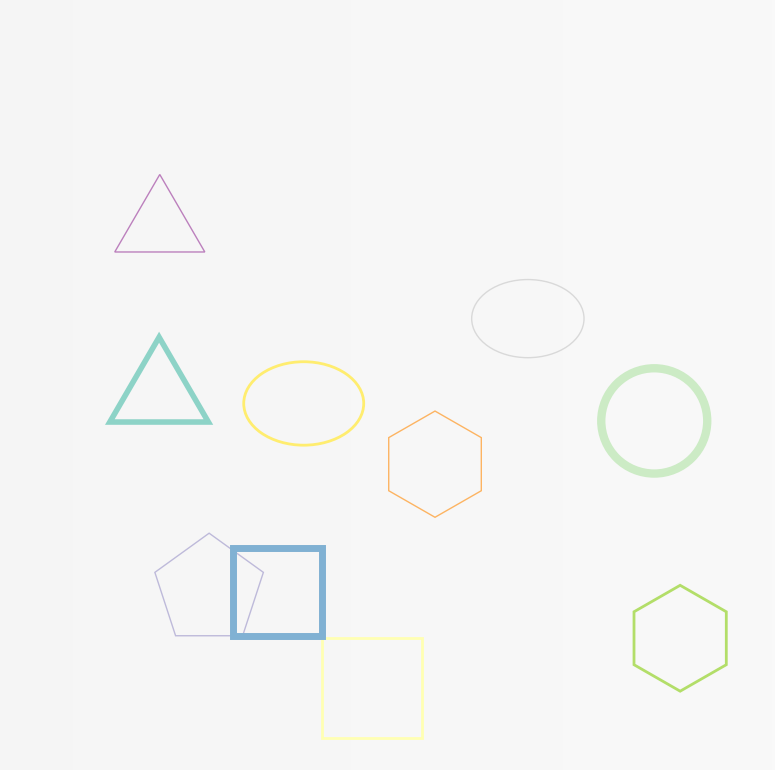[{"shape": "triangle", "thickness": 2, "radius": 0.37, "center": [0.205, 0.489]}, {"shape": "square", "thickness": 1, "radius": 0.33, "center": [0.48, 0.107]}, {"shape": "pentagon", "thickness": 0.5, "radius": 0.37, "center": [0.27, 0.234]}, {"shape": "square", "thickness": 2.5, "radius": 0.29, "center": [0.358, 0.231]}, {"shape": "hexagon", "thickness": 0.5, "radius": 0.34, "center": [0.561, 0.397]}, {"shape": "hexagon", "thickness": 1, "radius": 0.34, "center": [0.878, 0.171]}, {"shape": "oval", "thickness": 0.5, "radius": 0.36, "center": [0.681, 0.586]}, {"shape": "triangle", "thickness": 0.5, "radius": 0.34, "center": [0.206, 0.706]}, {"shape": "circle", "thickness": 3, "radius": 0.34, "center": [0.844, 0.453]}, {"shape": "oval", "thickness": 1, "radius": 0.39, "center": [0.392, 0.476]}]